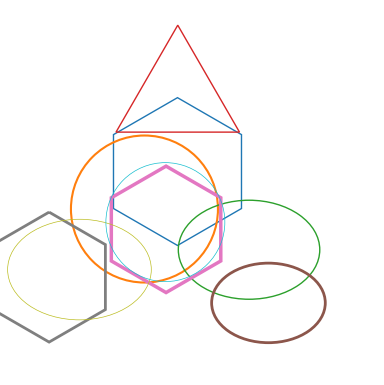[{"shape": "hexagon", "thickness": 1, "radius": 0.96, "center": [0.461, 0.554]}, {"shape": "circle", "thickness": 1.5, "radius": 0.95, "center": [0.375, 0.457]}, {"shape": "oval", "thickness": 1, "radius": 0.92, "center": [0.647, 0.351]}, {"shape": "triangle", "thickness": 1, "radius": 0.93, "center": [0.462, 0.749]}, {"shape": "oval", "thickness": 2, "radius": 0.74, "center": [0.697, 0.213]}, {"shape": "hexagon", "thickness": 2.5, "radius": 0.82, "center": [0.431, 0.404]}, {"shape": "hexagon", "thickness": 2, "radius": 0.84, "center": [0.128, 0.28]}, {"shape": "oval", "thickness": 0.5, "radius": 0.93, "center": [0.206, 0.3]}, {"shape": "circle", "thickness": 0.5, "radius": 0.77, "center": [0.43, 0.423]}]